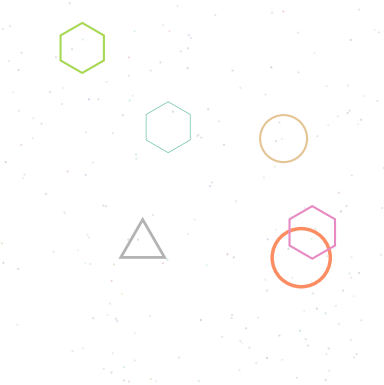[{"shape": "hexagon", "thickness": 0.5, "radius": 0.33, "center": [0.437, 0.67]}, {"shape": "circle", "thickness": 2.5, "radius": 0.38, "center": [0.782, 0.331]}, {"shape": "hexagon", "thickness": 1.5, "radius": 0.34, "center": [0.811, 0.396]}, {"shape": "hexagon", "thickness": 1.5, "radius": 0.32, "center": [0.214, 0.875]}, {"shape": "circle", "thickness": 1.5, "radius": 0.31, "center": [0.737, 0.64]}, {"shape": "triangle", "thickness": 2, "radius": 0.33, "center": [0.371, 0.364]}]